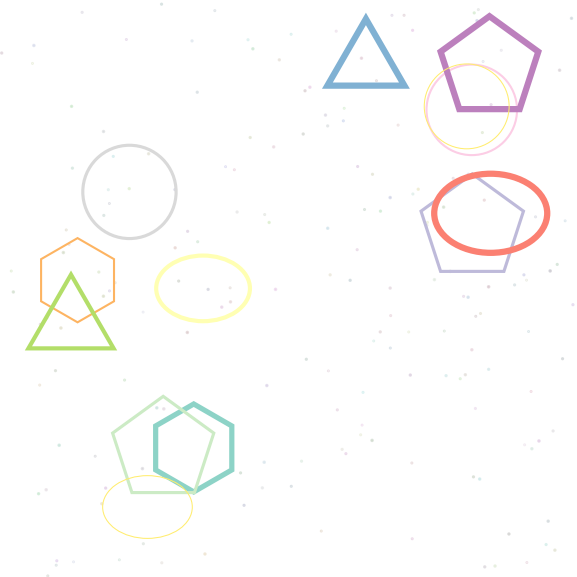[{"shape": "hexagon", "thickness": 2.5, "radius": 0.38, "center": [0.335, 0.223]}, {"shape": "oval", "thickness": 2, "radius": 0.41, "center": [0.352, 0.5]}, {"shape": "pentagon", "thickness": 1.5, "radius": 0.47, "center": [0.818, 0.605]}, {"shape": "oval", "thickness": 3, "radius": 0.49, "center": [0.85, 0.63]}, {"shape": "triangle", "thickness": 3, "radius": 0.39, "center": [0.634, 0.889]}, {"shape": "hexagon", "thickness": 1, "radius": 0.36, "center": [0.134, 0.514]}, {"shape": "triangle", "thickness": 2, "radius": 0.43, "center": [0.123, 0.438]}, {"shape": "circle", "thickness": 1, "radius": 0.39, "center": [0.817, 0.809]}, {"shape": "circle", "thickness": 1.5, "radius": 0.4, "center": [0.224, 0.667]}, {"shape": "pentagon", "thickness": 3, "radius": 0.44, "center": [0.848, 0.882]}, {"shape": "pentagon", "thickness": 1.5, "radius": 0.46, "center": [0.283, 0.221]}, {"shape": "oval", "thickness": 0.5, "radius": 0.39, "center": [0.255, 0.121]}, {"shape": "circle", "thickness": 0.5, "radius": 0.37, "center": [0.808, 0.815]}]